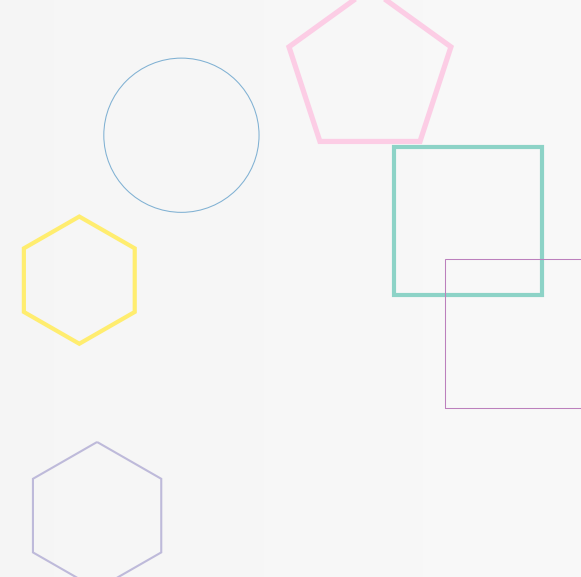[{"shape": "square", "thickness": 2, "radius": 0.64, "center": [0.805, 0.617]}, {"shape": "hexagon", "thickness": 1, "radius": 0.64, "center": [0.167, 0.106]}, {"shape": "circle", "thickness": 0.5, "radius": 0.67, "center": [0.312, 0.765]}, {"shape": "pentagon", "thickness": 2.5, "radius": 0.73, "center": [0.636, 0.873]}, {"shape": "square", "thickness": 0.5, "radius": 0.65, "center": [0.896, 0.422]}, {"shape": "hexagon", "thickness": 2, "radius": 0.55, "center": [0.136, 0.514]}]